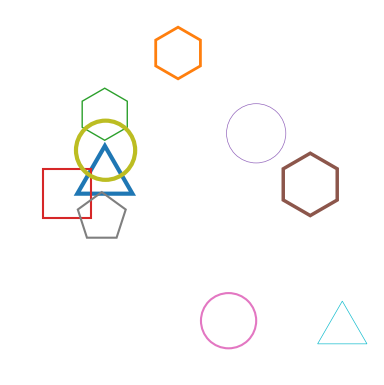[{"shape": "triangle", "thickness": 3, "radius": 0.41, "center": [0.272, 0.538]}, {"shape": "hexagon", "thickness": 2, "radius": 0.34, "center": [0.462, 0.862]}, {"shape": "hexagon", "thickness": 1, "radius": 0.34, "center": [0.272, 0.703]}, {"shape": "square", "thickness": 1.5, "radius": 0.32, "center": [0.174, 0.497]}, {"shape": "circle", "thickness": 0.5, "radius": 0.38, "center": [0.665, 0.654]}, {"shape": "hexagon", "thickness": 2.5, "radius": 0.4, "center": [0.806, 0.521]}, {"shape": "circle", "thickness": 1.5, "radius": 0.36, "center": [0.594, 0.167]}, {"shape": "pentagon", "thickness": 1.5, "radius": 0.33, "center": [0.264, 0.436]}, {"shape": "circle", "thickness": 3, "radius": 0.38, "center": [0.274, 0.61]}, {"shape": "triangle", "thickness": 0.5, "radius": 0.37, "center": [0.889, 0.144]}]